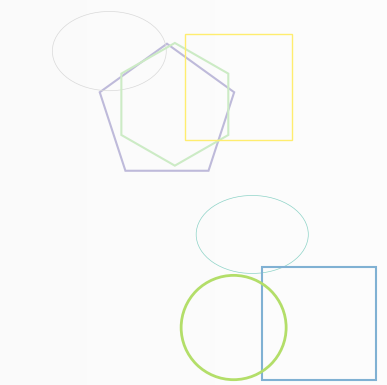[{"shape": "oval", "thickness": 0.5, "radius": 0.72, "center": [0.651, 0.391]}, {"shape": "pentagon", "thickness": 1.5, "radius": 0.91, "center": [0.431, 0.704]}, {"shape": "square", "thickness": 1.5, "radius": 0.74, "center": [0.822, 0.159]}, {"shape": "circle", "thickness": 2, "radius": 0.68, "center": [0.603, 0.149]}, {"shape": "oval", "thickness": 0.5, "radius": 0.73, "center": [0.282, 0.867]}, {"shape": "hexagon", "thickness": 1.5, "radius": 0.8, "center": [0.451, 0.729]}, {"shape": "square", "thickness": 1, "radius": 0.69, "center": [0.615, 0.775]}]